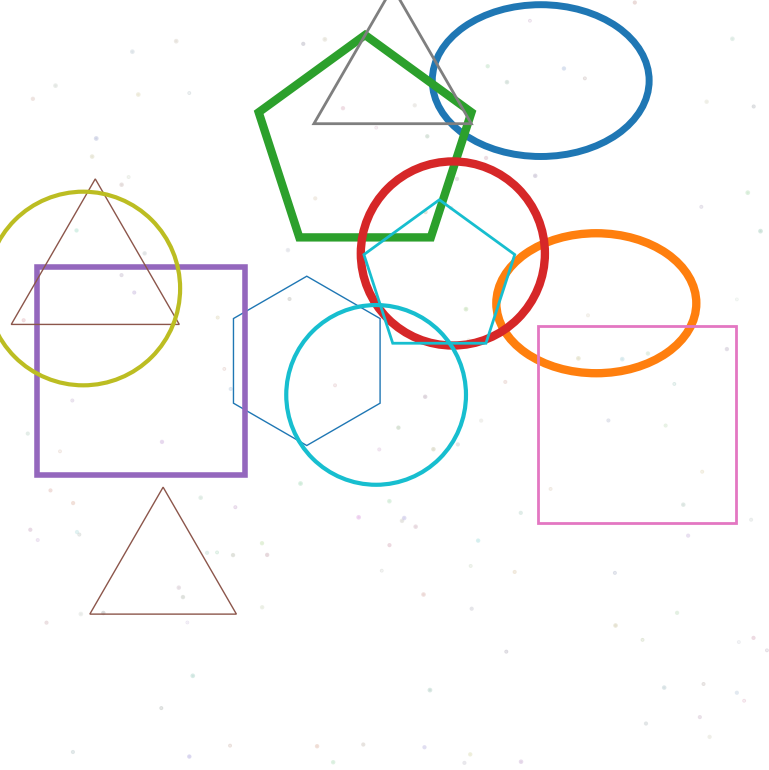[{"shape": "hexagon", "thickness": 0.5, "radius": 0.55, "center": [0.398, 0.531]}, {"shape": "oval", "thickness": 2.5, "radius": 0.7, "center": [0.702, 0.895]}, {"shape": "oval", "thickness": 3, "radius": 0.65, "center": [0.774, 0.606]}, {"shape": "pentagon", "thickness": 3, "radius": 0.73, "center": [0.474, 0.809]}, {"shape": "circle", "thickness": 3, "radius": 0.6, "center": [0.588, 0.671]}, {"shape": "square", "thickness": 2, "radius": 0.68, "center": [0.183, 0.518]}, {"shape": "triangle", "thickness": 0.5, "radius": 0.63, "center": [0.124, 0.642]}, {"shape": "triangle", "thickness": 0.5, "radius": 0.55, "center": [0.212, 0.257]}, {"shape": "square", "thickness": 1, "radius": 0.64, "center": [0.827, 0.449]}, {"shape": "triangle", "thickness": 1, "radius": 0.59, "center": [0.51, 0.898]}, {"shape": "circle", "thickness": 1.5, "radius": 0.63, "center": [0.108, 0.625]}, {"shape": "circle", "thickness": 1.5, "radius": 0.58, "center": [0.488, 0.487]}, {"shape": "pentagon", "thickness": 1, "radius": 0.51, "center": [0.571, 0.638]}]